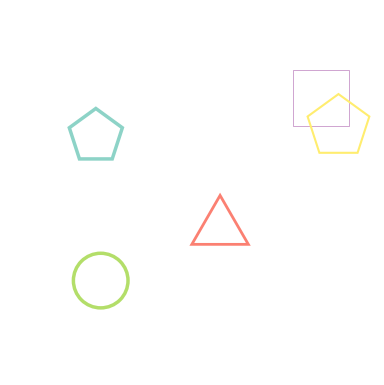[{"shape": "pentagon", "thickness": 2.5, "radius": 0.36, "center": [0.249, 0.646]}, {"shape": "triangle", "thickness": 2, "radius": 0.42, "center": [0.572, 0.408]}, {"shape": "circle", "thickness": 2.5, "radius": 0.35, "center": [0.262, 0.271]}, {"shape": "square", "thickness": 0.5, "radius": 0.36, "center": [0.833, 0.746]}, {"shape": "pentagon", "thickness": 1.5, "radius": 0.42, "center": [0.879, 0.671]}]